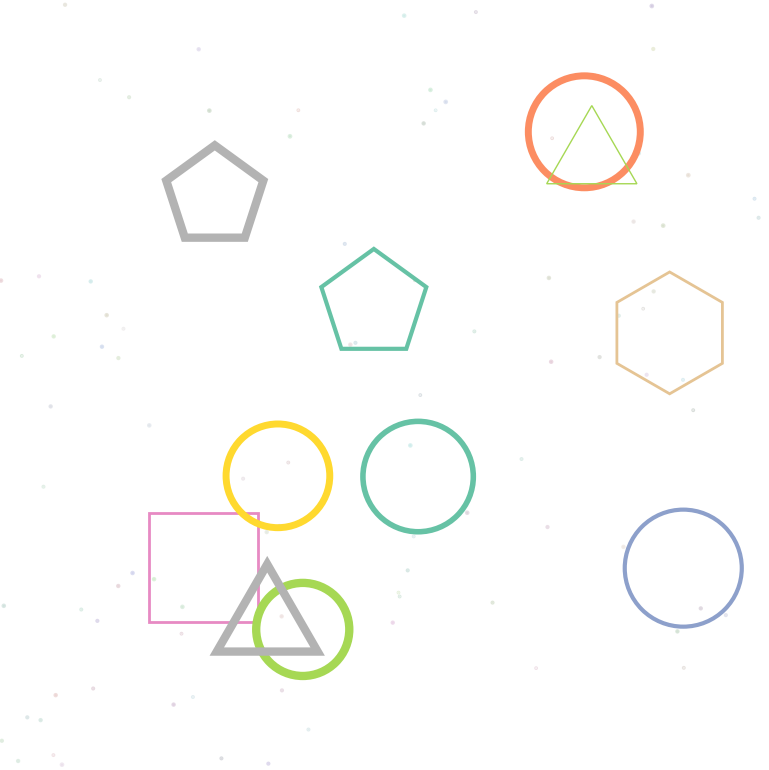[{"shape": "pentagon", "thickness": 1.5, "radius": 0.36, "center": [0.486, 0.605]}, {"shape": "circle", "thickness": 2, "radius": 0.36, "center": [0.543, 0.381]}, {"shape": "circle", "thickness": 2.5, "radius": 0.36, "center": [0.759, 0.829]}, {"shape": "circle", "thickness": 1.5, "radius": 0.38, "center": [0.887, 0.262]}, {"shape": "square", "thickness": 1, "radius": 0.35, "center": [0.264, 0.263]}, {"shape": "triangle", "thickness": 0.5, "radius": 0.34, "center": [0.769, 0.795]}, {"shape": "circle", "thickness": 3, "radius": 0.3, "center": [0.393, 0.183]}, {"shape": "circle", "thickness": 2.5, "radius": 0.34, "center": [0.361, 0.382]}, {"shape": "hexagon", "thickness": 1, "radius": 0.4, "center": [0.87, 0.568]}, {"shape": "pentagon", "thickness": 3, "radius": 0.33, "center": [0.279, 0.745]}, {"shape": "triangle", "thickness": 3, "radius": 0.38, "center": [0.347, 0.192]}]